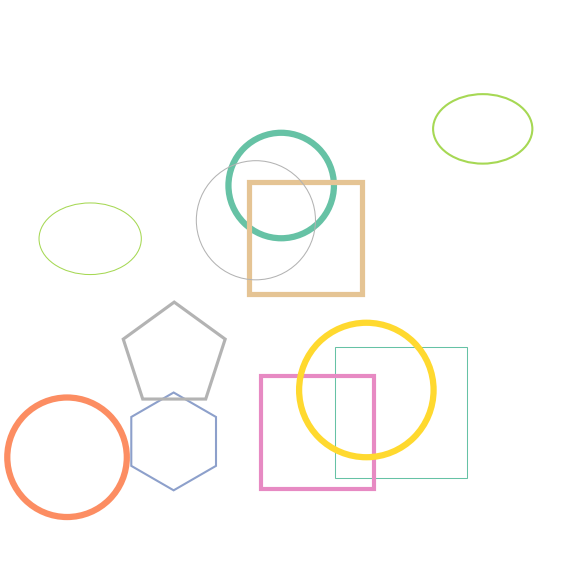[{"shape": "circle", "thickness": 3, "radius": 0.46, "center": [0.487, 0.678]}, {"shape": "square", "thickness": 0.5, "radius": 0.57, "center": [0.695, 0.285]}, {"shape": "circle", "thickness": 3, "radius": 0.52, "center": [0.116, 0.207]}, {"shape": "hexagon", "thickness": 1, "radius": 0.42, "center": [0.301, 0.235]}, {"shape": "square", "thickness": 2, "radius": 0.49, "center": [0.549, 0.25]}, {"shape": "oval", "thickness": 0.5, "radius": 0.44, "center": [0.156, 0.586]}, {"shape": "oval", "thickness": 1, "radius": 0.43, "center": [0.836, 0.776]}, {"shape": "circle", "thickness": 3, "radius": 0.58, "center": [0.634, 0.324]}, {"shape": "square", "thickness": 2.5, "radius": 0.49, "center": [0.529, 0.587]}, {"shape": "pentagon", "thickness": 1.5, "radius": 0.46, "center": [0.302, 0.383]}, {"shape": "circle", "thickness": 0.5, "radius": 0.52, "center": [0.443, 0.618]}]